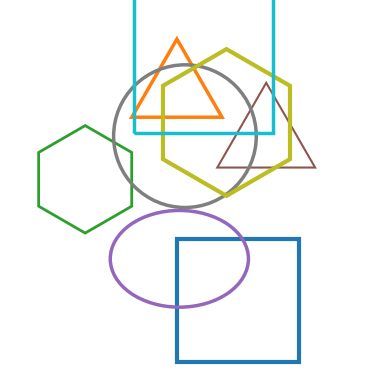[{"shape": "square", "thickness": 3, "radius": 0.8, "center": [0.618, 0.219]}, {"shape": "triangle", "thickness": 2.5, "radius": 0.68, "center": [0.459, 0.763]}, {"shape": "hexagon", "thickness": 2, "radius": 0.7, "center": [0.221, 0.534]}, {"shape": "oval", "thickness": 2.5, "radius": 0.9, "center": [0.466, 0.328]}, {"shape": "triangle", "thickness": 1.5, "radius": 0.73, "center": [0.691, 0.638]}, {"shape": "circle", "thickness": 2.5, "radius": 0.93, "center": [0.48, 0.646]}, {"shape": "hexagon", "thickness": 3, "radius": 0.95, "center": [0.588, 0.682]}, {"shape": "square", "thickness": 2.5, "radius": 0.91, "center": [0.528, 0.835]}]